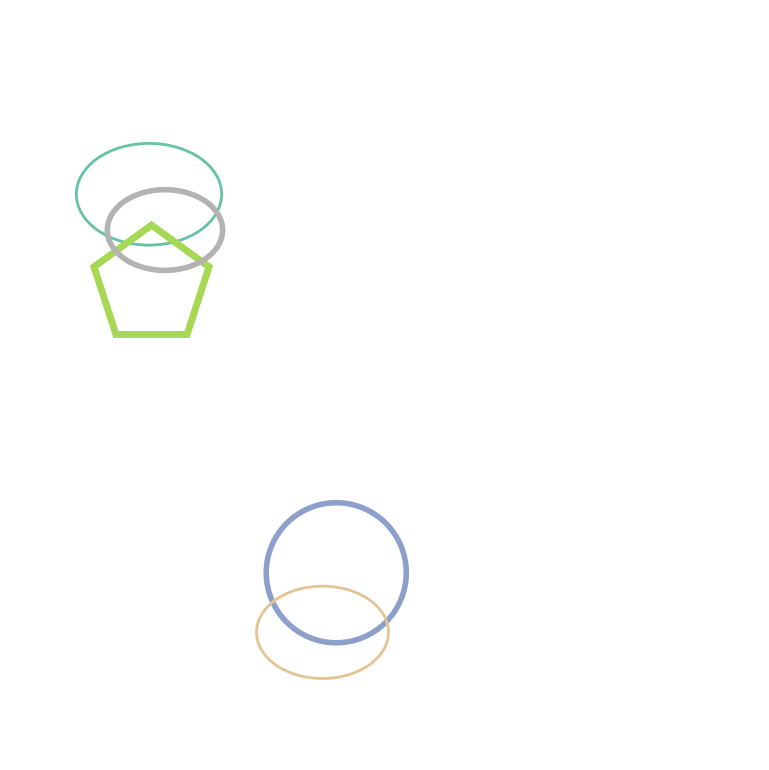[{"shape": "oval", "thickness": 1, "radius": 0.47, "center": [0.193, 0.748]}, {"shape": "circle", "thickness": 2, "radius": 0.45, "center": [0.437, 0.256]}, {"shape": "pentagon", "thickness": 2.5, "radius": 0.39, "center": [0.197, 0.629]}, {"shape": "oval", "thickness": 1, "radius": 0.43, "center": [0.419, 0.179]}, {"shape": "oval", "thickness": 2, "radius": 0.37, "center": [0.214, 0.701]}]